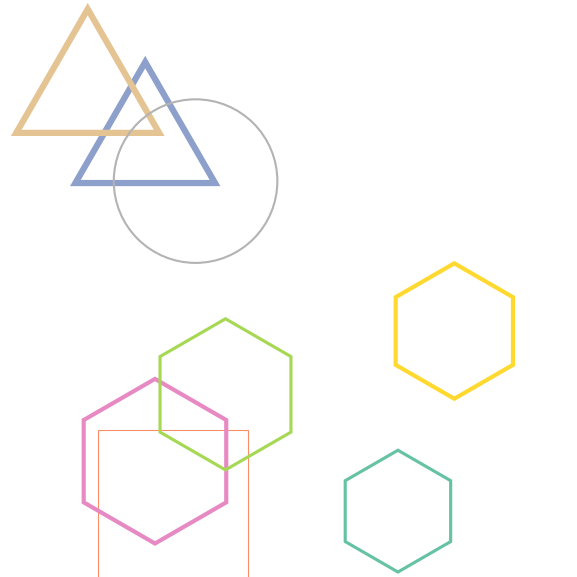[{"shape": "hexagon", "thickness": 1.5, "radius": 0.53, "center": [0.689, 0.114]}, {"shape": "square", "thickness": 0.5, "radius": 0.65, "center": [0.3, 0.125]}, {"shape": "triangle", "thickness": 3, "radius": 0.7, "center": [0.251, 0.752]}, {"shape": "hexagon", "thickness": 2, "radius": 0.71, "center": [0.268, 0.201]}, {"shape": "hexagon", "thickness": 1.5, "radius": 0.65, "center": [0.39, 0.316]}, {"shape": "hexagon", "thickness": 2, "radius": 0.59, "center": [0.787, 0.426]}, {"shape": "triangle", "thickness": 3, "radius": 0.71, "center": [0.152, 0.84]}, {"shape": "circle", "thickness": 1, "radius": 0.71, "center": [0.339, 0.686]}]